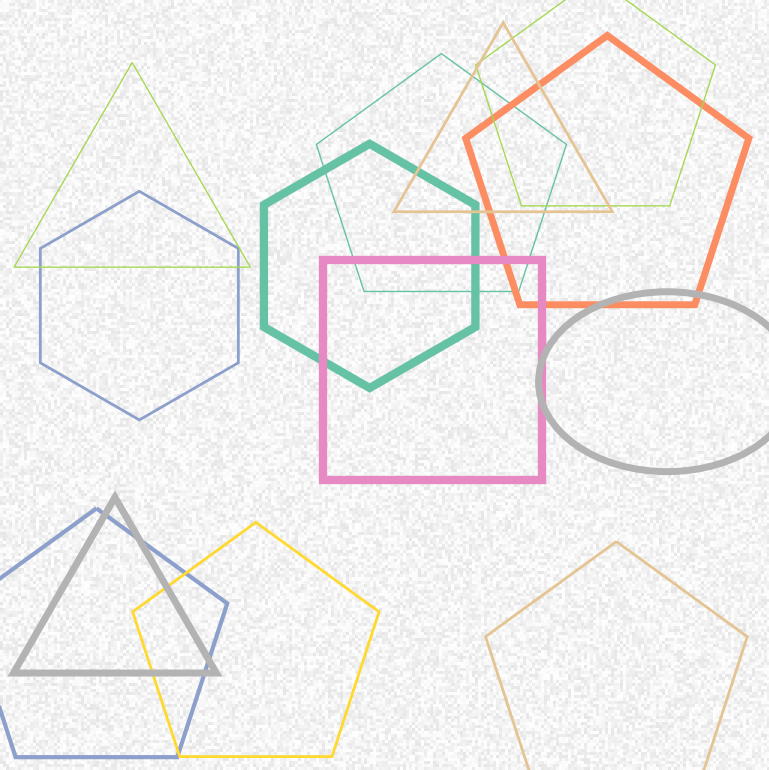[{"shape": "pentagon", "thickness": 0.5, "radius": 0.85, "center": [0.573, 0.76]}, {"shape": "hexagon", "thickness": 3, "radius": 0.79, "center": [0.48, 0.655]}, {"shape": "pentagon", "thickness": 2.5, "radius": 0.97, "center": [0.789, 0.761]}, {"shape": "pentagon", "thickness": 1.5, "radius": 0.89, "center": [0.125, 0.161]}, {"shape": "hexagon", "thickness": 1, "radius": 0.74, "center": [0.181, 0.603]}, {"shape": "square", "thickness": 3, "radius": 0.71, "center": [0.561, 0.519]}, {"shape": "pentagon", "thickness": 0.5, "radius": 0.82, "center": [0.773, 0.865]}, {"shape": "triangle", "thickness": 0.5, "radius": 0.89, "center": [0.172, 0.742]}, {"shape": "pentagon", "thickness": 1, "radius": 0.84, "center": [0.332, 0.153]}, {"shape": "triangle", "thickness": 1, "radius": 0.82, "center": [0.653, 0.807]}, {"shape": "pentagon", "thickness": 1, "radius": 0.89, "center": [0.801, 0.118]}, {"shape": "oval", "thickness": 2.5, "radius": 0.83, "center": [0.866, 0.504]}, {"shape": "triangle", "thickness": 2.5, "radius": 0.76, "center": [0.149, 0.202]}]